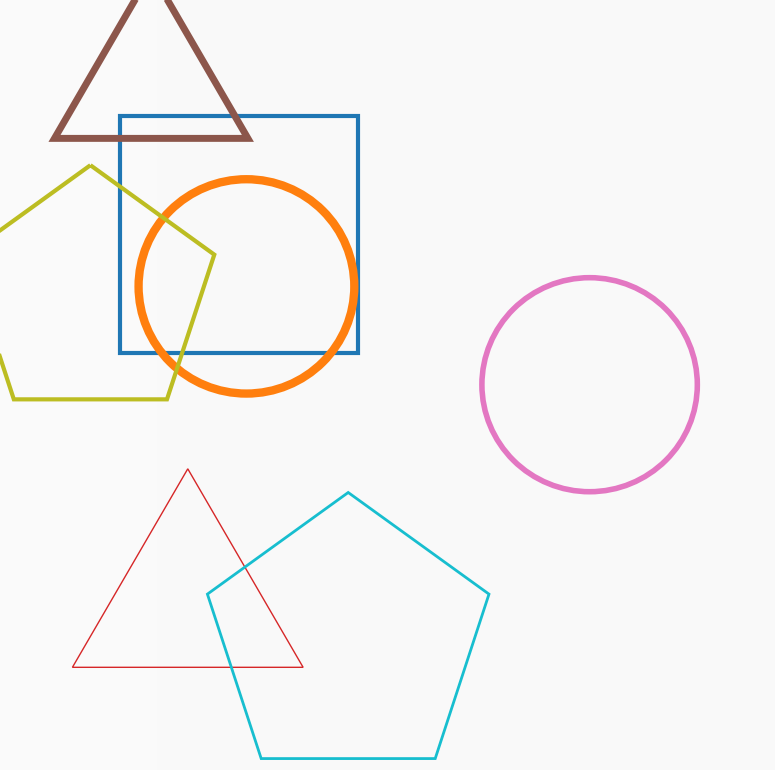[{"shape": "square", "thickness": 1.5, "radius": 0.77, "center": [0.308, 0.696]}, {"shape": "circle", "thickness": 3, "radius": 0.7, "center": [0.318, 0.628]}, {"shape": "triangle", "thickness": 0.5, "radius": 0.86, "center": [0.242, 0.219]}, {"shape": "triangle", "thickness": 2.5, "radius": 0.72, "center": [0.195, 0.892]}, {"shape": "circle", "thickness": 2, "radius": 0.69, "center": [0.761, 0.5]}, {"shape": "pentagon", "thickness": 1.5, "radius": 0.84, "center": [0.117, 0.617]}, {"shape": "pentagon", "thickness": 1, "radius": 0.96, "center": [0.449, 0.169]}]